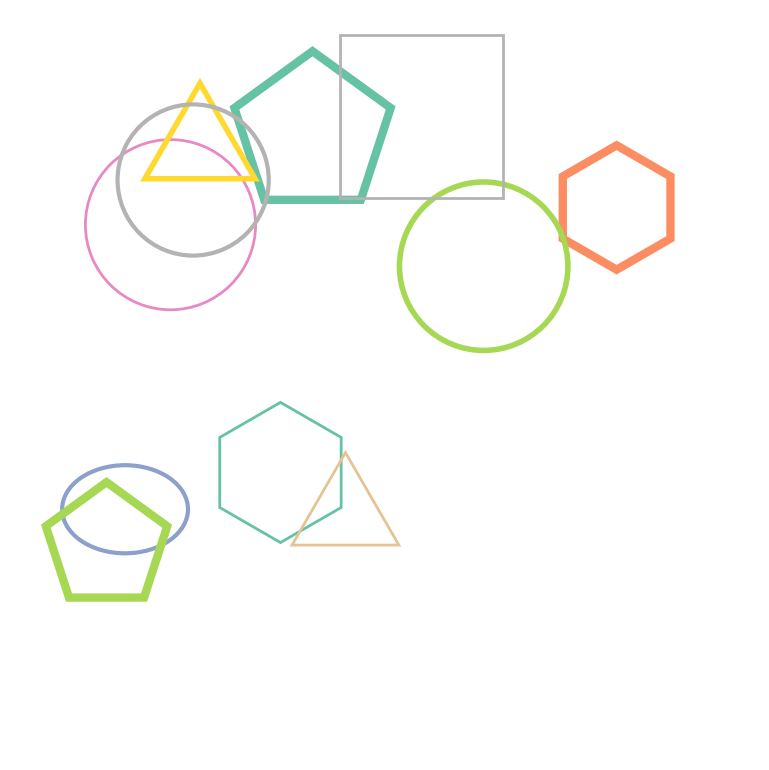[{"shape": "pentagon", "thickness": 3, "radius": 0.53, "center": [0.406, 0.827]}, {"shape": "hexagon", "thickness": 1, "radius": 0.46, "center": [0.364, 0.386]}, {"shape": "hexagon", "thickness": 3, "radius": 0.4, "center": [0.801, 0.73]}, {"shape": "oval", "thickness": 1.5, "radius": 0.41, "center": [0.162, 0.339]}, {"shape": "circle", "thickness": 1, "radius": 0.55, "center": [0.221, 0.708]}, {"shape": "circle", "thickness": 2, "radius": 0.55, "center": [0.628, 0.654]}, {"shape": "pentagon", "thickness": 3, "radius": 0.41, "center": [0.138, 0.291]}, {"shape": "triangle", "thickness": 2, "radius": 0.41, "center": [0.26, 0.809]}, {"shape": "triangle", "thickness": 1, "radius": 0.4, "center": [0.449, 0.332]}, {"shape": "square", "thickness": 1, "radius": 0.53, "center": [0.548, 0.849]}, {"shape": "circle", "thickness": 1.5, "radius": 0.49, "center": [0.251, 0.766]}]